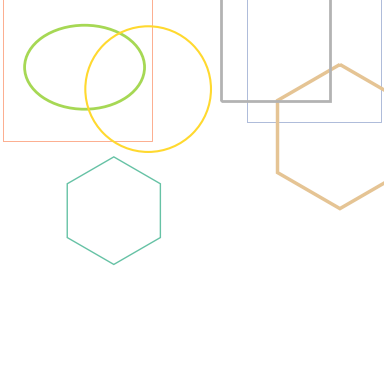[{"shape": "hexagon", "thickness": 1, "radius": 0.7, "center": [0.296, 0.453]}, {"shape": "square", "thickness": 0.5, "radius": 0.97, "center": [0.201, 0.827]}, {"shape": "square", "thickness": 0.5, "radius": 0.87, "center": [0.816, 0.859]}, {"shape": "oval", "thickness": 2, "radius": 0.78, "center": [0.22, 0.825]}, {"shape": "circle", "thickness": 1.5, "radius": 0.82, "center": [0.385, 0.769]}, {"shape": "hexagon", "thickness": 2.5, "radius": 0.94, "center": [0.883, 0.645]}, {"shape": "square", "thickness": 2, "radius": 0.71, "center": [0.716, 0.881]}]